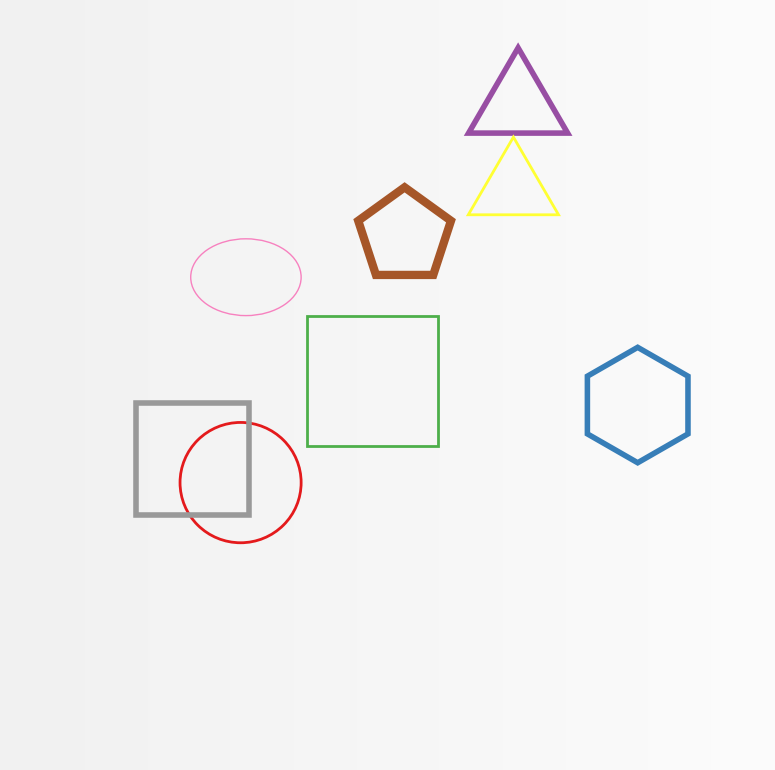[{"shape": "circle", "thickness": 1, "radius": 0.39, "center": [0.31, 0.373]}, {"shape": "hexagon", "thickness": 2, "radius": 0.37, "center": [0.823, 0.474]}, {"shape": "square", "thickness": 1, "radius": 0.42, "center": [0.48, 0.505]}, {"shape": "triangle", "thickness": 2, "radius": 0.37, "center": [0.669, 0.864]}, {"shape": "triangle", "thickness": 1, "radius": 0.34, "center": [0.662, 0.755]}, {"shape": "pentagon", "thickness": 3, "radius": 0.31, "center": [0.522, 0.694]}, {"shape": "oval", "thickness": 0.5, "radius": 0.36, "center": [0.317, 0.64]}, {"shape": "square", "thickness": 2, "radius": 0.36, "center": [0.249, 0.404]}]